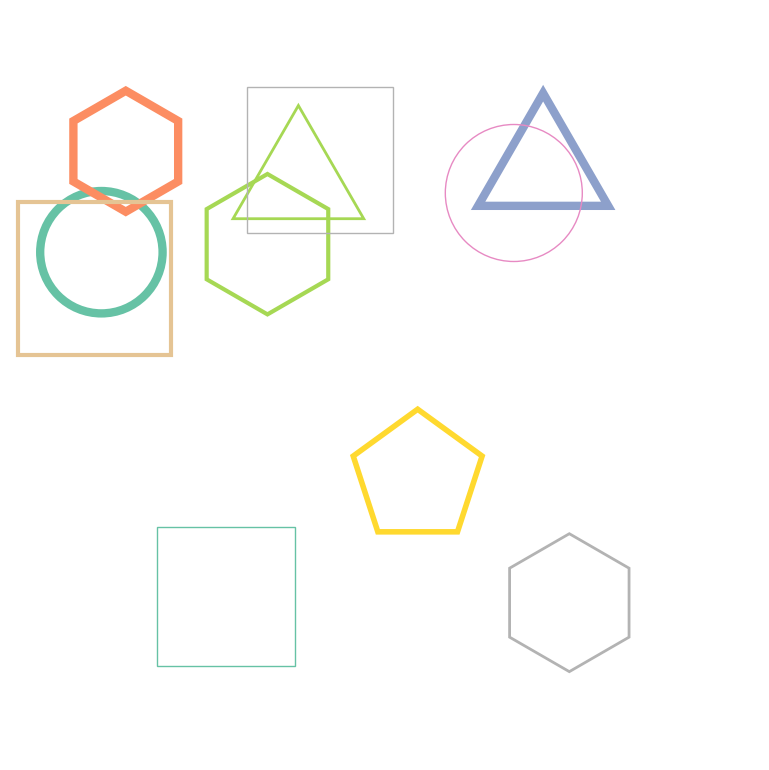[{"shape": "square", "thickness": 0.5, "radius": 0.45, "center": [0.294, 0.225]}, {"shape": "circle", "thickness": 3, "radius": 0.4, "center": [0.132, 0.672]}, {"shape": "hexagon", "thickness": 3, "radius": 0.39, "center": [0.163, 0.804]}, {"shape": "triangle", "thickness": 3, "radius": 0.49, "center": [0.705, 0.781]}, {"shape": "circle", "thickness": 0.5, "radius": 0.44, "center": [0.667, 0.749]}, {"shape": "hexagon", "thickness": 1.5, "radius": 0.46, "center": [0.347, 0.683]}, {"shape": "triangle", "thickness": 1, "radius": 0.49, "center": [0.388, 0.765]}, {"shape": "pentagon", "thickness": 2, "radius": 0.44, "center": [0.542, 0.381]}, {"shape": "square", "thickness": 1.5, "radius": 0.5, "center": [0.122, 0.638]}, {"shape": "square", "thickness": 0.5, "radius": 0.47, "center": [0.416, 0.792]}, {"shape": "hexagon", "thickness": 1, "radius": 0.45, "center": [0.739, 0.217]}]